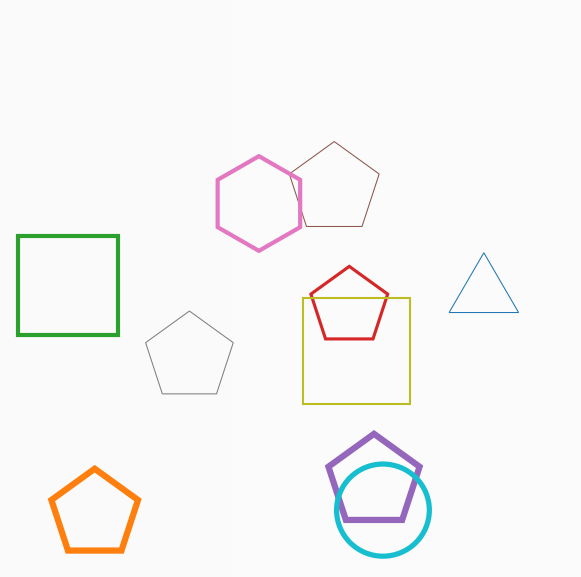[{"shape": "triangle", "thickness": 0.5, "radius": 0.35, "center": [0.832, 0.492]}, {"shape": "pentagon", "thickness": 3, "radius": 0.39, "center": [0.163, 0.109]}, {"shape": "square", "thickness": 2, "radius": 0.43, "center": [0.117, 0.505]}, {"shape": "pentagon", "thickness": 1.5, "radius": 0.35, "center": [0.601, 0.468]}, {"shape": "pentagon", "thickness": 3, "radius": 0.41, "center": [0.643, 0.165]}, {"shape": "pentagon", "thickness": 0.5, "radius": 0.41, "center": [0.575, 0.673]}, {"shape": "hexagon", "thickness": 2, "radius": 0.41, "center": [0.445, 0.647]}, {"shape": "pentagon", "thickness": 0.5, "radius": 0.4, "center": [0.326, 0.381]}, {"shape": "square", "thickness": 1, "radius": 0.46, "center": [0.613, 0.391]}, {"shape": "circle", "thickness": 2.5, "radius": 0.4, "center": [0.659, 0.116]}]